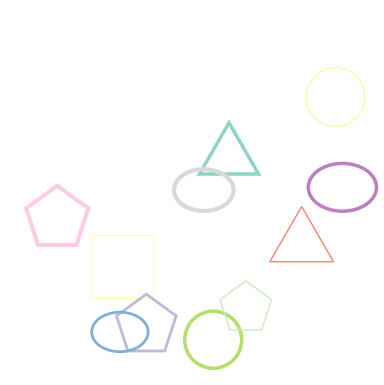[{"shape": "triangle", "thickness": 2.5, "radius": 0.44, "center": [0.595, 0.592]}, {"shape": "square", "thickness": 1, "radius": 0.4, "center": [0.317, 0.307]}, {"shape": "pentagon", "thickness": 2, "radius": 0.41, "center": [0.38, 0.154]}, {"shape": "triangle", "thickness": 1, "radius": 0.48, "center": [0.784, 0.368]}, {"shape": "oval", "thickness": 2, "radius": 0.37, "center": [0.311, 0.138]}, {"shape": "circle", "thickness": 2.5, "radius": 0.37, "center": [0.554, 0.118]}, {"shape": "pentagon", "thickness": 3, "radius": 0.42, "center": [0.149, 0.433]}, {"shape": "oval", "thickness": 3, "radius": 0.39, "center": [0.529, 0.506]}, {"shape": "oval", "thickness": 2.5, "radius": 0.44, "center": [0.889, 0.513]}, {"shape": "pentagon", "thickness": 1, "radius": 0.35, "center": [0.638, 0.2]}, {"shape": "circle", "thickness": 0.5, "radius": 0.38, "center": [0.871, 0.748]}]